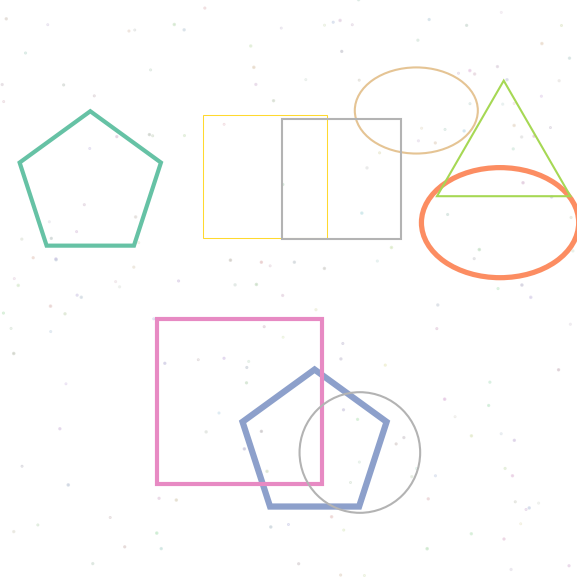[{"shape": "pentagon", "thickness": 2, "radius": 0.64, "center": [0.156, 0.678]}, {"shape": "oval", "thickness": 2.5, "radius": 0.68, "center": [0.866, 0.614]}, {"shape": "pentagon", "thickness": 3, "radius": 0.66, "center": [0.545, 0.228]}, {"shape": "square", "thickness": 2, "radius": 0.72, "center": [0.415, 0.304]}, {"shape": "triangle", "thickness": 1, "radius": 0.67, "center": [0.872, 0.726]}, {"shape": "square", "thickness": 0.5, "radius": 0.53, "center": [0.459, 0.694]}, {"shape": "oval", "thickness": 1, "radius": 0.53, "center": [0.721, 0.808]}, {"shape": "circle", "thickness": 1, "radius": 0.52, "center": [0.623, 0.216]}, {"shape": "square", "thickness": 1, "radius": 0.52, "center": [0.592, 0.689]}]